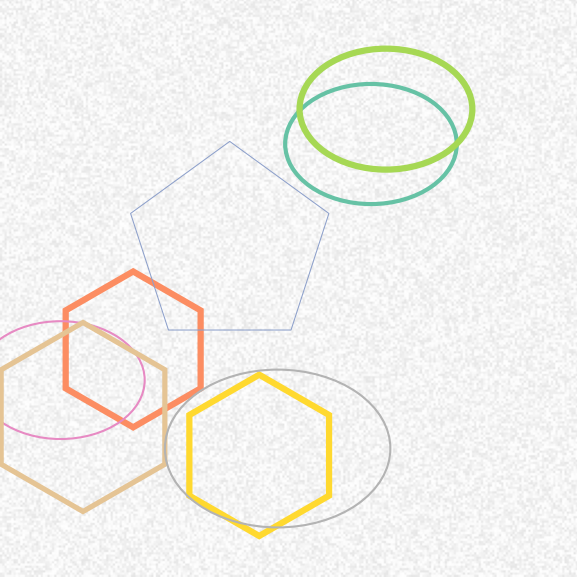[{"shape": "oval", "thickness": 2, "radius": 0.74, "center": [0.642, 0.75]}, {"shape": "hexagon", "thickness": 3, "radius": 0.67, "center": [0.231, 0.394]}, {"shape": "pentagon", "thickness": 0.5, "radius": 0.9, "center": [0.398, 0.574]}, {"shape": "oval", "thickness": 1, "radius": 0.73, "center": [0.105, 0.341]}, {"shape": "oval", "thickness": 3, "radius": 0.75, "center": [0.668, 0.81]}, {"shape": "hexagon", "thickness": 3, "radius": 0.7, "center": [0.449, 0.211]}, {"shape": "hexagon", "thickness": 2.5, "radius": 0.82, "center": [0.144, 0.277]}, {"shape": "oval", "thickness": 1, "radius": 0.98, "center": [0.481, 0.222]}]